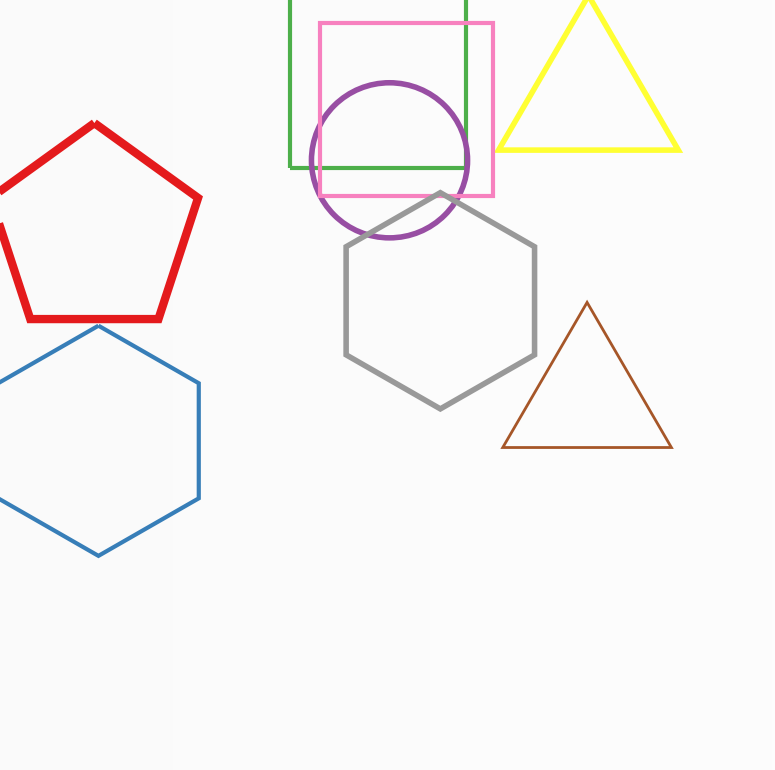[{"shape": "pentagon", "thickness": 3, "radius": 0.7, "center": [0.122, 0.699]}, {"shape": "hexagon", "thickness": 1.5, "radius": 0.75, "center": [0.127, 0.428]}, {"shape": "square", "thickness": 1.5, "radius": 0.57, "center": [0.488, 0.896]}, {"shape": "circle", "thickness": 2, "radius": 0.5, "center": [0.503, 0.792]}, {"shape": "triangle", "thickness": 2, "radius": 0.67, "center": [0.759, 0.872]}, {"shape": "triangle", "thickness": 1, "radius": 0.63, "center": [0.758, 0.482]}, {"shape": "square", "thickness": 1.5, "radius": 0.56, "center": [0.525, 0.858]}, {"shape": "hexagon", "thickness": 2, "radius": 0.7, "center": [0.568, 0.609]}]